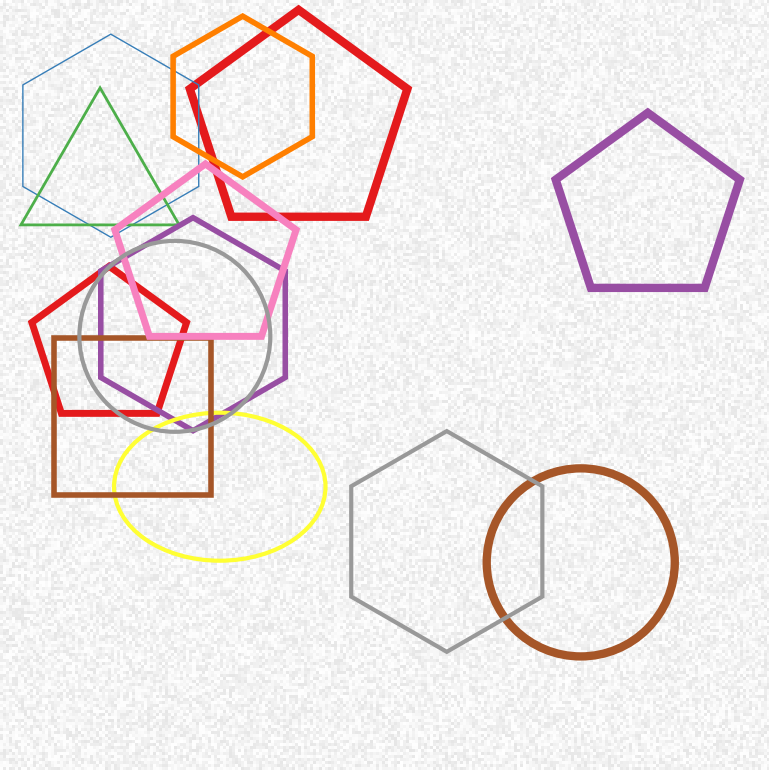[{"shape": "pentagon", "thickness": 3, "radius": 0.74, "center": [0.388, 0.839]}, {"shape": "pentagon", "thickness": 2.5, "radius": 0.53, "center": [0.142, 0.549]}, {"shape": "hexagon", "thickness": 0.5, "radius": 0.66, "center": [0.144, 0.824]}, {"shape": "triangle", "thickness": 1, "radius": 0.59, "center": [0.13, 0.767]}, {"shape": "hexagon", "thickness": 2, "radius": 0.69, "center": [0.251, 0.579]}, {"shape": "pentagon", "thickness": 3, "radius": 0.63, "center": [0.841, 0.728]}, {"shape": "hexagon", "thickness": 2, "radius": 0.52, "center": [0.315, 0.875]}, {"shape": "oval", "thickness": 1.5, "radius": 0.69, "center": [0.285, 0.368]}, {"shape": "circle", "thickness": 3, "radius": 0.61, "center": [0.754, 0.27]}, {"shape": "square", "thickness": 2, "radius": 0.51, "center": [0.172, 0.459]}, {"shape": "pentagon", "thickness": 2.5, "radius": 0.62, "center": [0.267, 0.663]}, {"shape": "hexagon", "thickness": 1.5, "radius": 0.72, "center": [0.58, 0.297]}, {"shape": "circle", "thickness": 1.5, "radius": 0.62, "center": [0.227, 0.563]}]